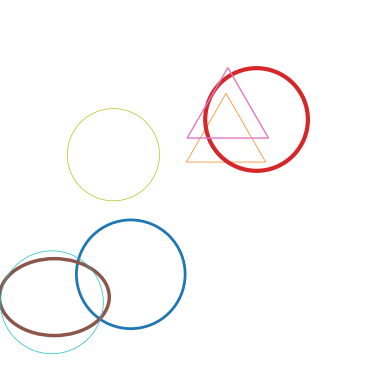[{"shape": "circle", "thickness": 2, "radius": 0.71, "center": [0.34, 0.288]}, {"shape": "triangle", "thickness": 0.5, "radius": 0.59, "center": [0.587, 0.639]}, {"shape": "circle", "thickness": 3, "radius": 0.67, "center": [0.666, 0.69]}, {"shape": "oval", "thickness": 2.5, "radius": 0.71, "center": [0.141, 0.228]}, {"shape": "triangle", "thickness": 1, "radius": 0.61, "center": [0.592, 0.702]}, {"shape": "circle", "thickness": 0.5, "radius": 0.6, "center": [0.294, 0.598]}, {"shape": "circle", "thickness": 0.5, "radius": 0.67, "center": [0.135, 0.215]}]